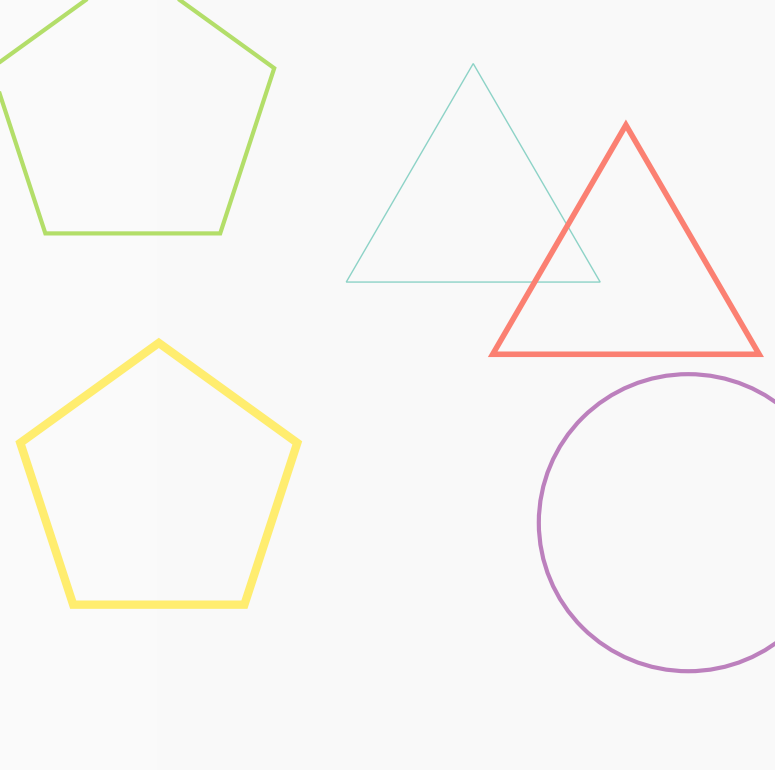[{"shape": "triangle", "thickness": 0.5, "radius": 0.95, "center": [0.611, 0.728]}, {"shape": "triangle", "thickness": 2, "radius": 0.99, "center": [0.808, 0.639]}, {"shape": "pentagon", "thickness": 1.5, "radius": 0.96, "center": [0.171, 0.852]}, {"shape": "circle", "thickness": 1.5, "radius": 0.96, "center": [0.888, 0.321]}, {"shape": "pentagon", "thickness": 3, "radius": 0.94, "center": [0.205, 0.367]}]